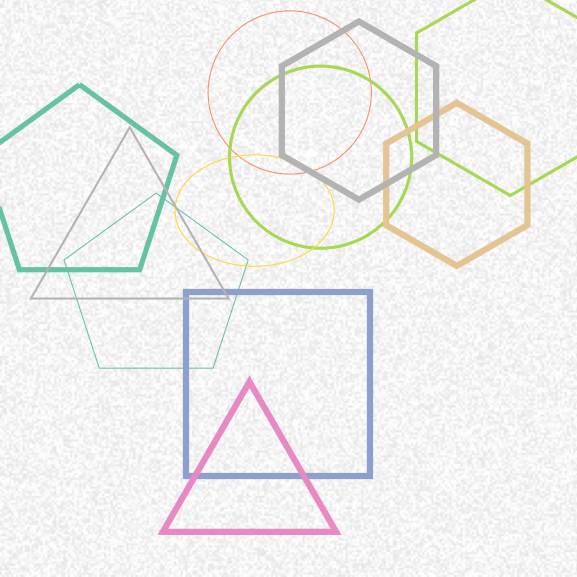[{"shape": "pentagon", "thickness": 2.5, "radius": 0.89, "center": [0.138, 0.675]}, {"shape": "pentagon", "thickness": 0.5, "radius": 0.84, "center": [0.27, 0.497]}, {"shape": "circle", "thickness": 0.5, "radius": 0.71, "center": [0.502, 0.839]}, {"shape": "square", "thickness": 3, "radius": 0.8, "center": [0.482, 0.335]}, {"shape": "triangle", "thickness": 3, "radius": 0.87, "center": [0.432, 0.165]}, {"shape": "hexagon", "thickness": 1.5, "radius": 0.94, "center": [0.884, 0.848]}, {"shape": "circle", "thickness": 1.5, "radius": 0.79, "center": [0.555, 0.727]}, {"shape": "oval", "thickness": 0.5, "radius": 0.69, "center": [0.441, 0.634]}, {"shape": "hexagon", "thickness": 3, "radius": 0.71, "center": [0.791, 0.68]}, {"shape": "triangle", "thickness": 1, "radius": 0.99, "center": [0.225, 0.581]}, {"shape": "hexagon", "thickness": 3, "radius": 0.77, "center": [0.622, 0.808]}]